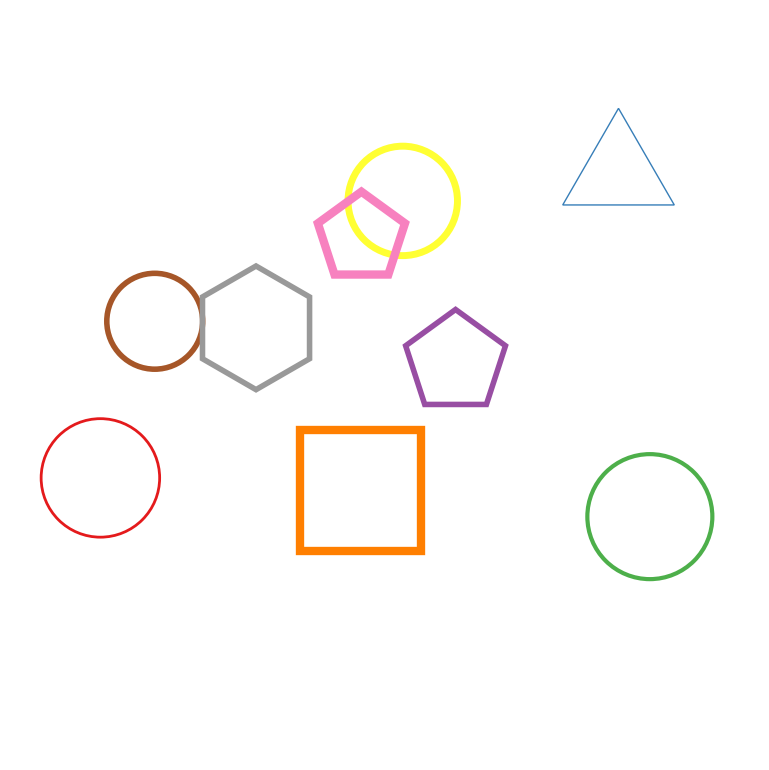[{"shape": "circle", "thickness": 1, "radius": 0.38, "center": [0.13, 0.379]}, {"shape": "triangle", "thickness": 0.5, "radius": 0.42, "center": [0.803, 0.776]}, {"shape": "circle", "thickness": 1.5, "radius": 0.41, "center": [0.844, 0.329]}, {"shape": "pentagon", "thickness": 2, "radius": 0.34, "center": [0.592, 0.53]}, {"shape": "square", "thickness": 3, "radius": 0.39, "center": [0.468, 0.363]}, {"shape": "circle", "thickness": 2.5, "radius": 0.36, "center": [0.523, 0.739]}, {"shape": "circle", "thickness": 2, "radius": 0.31, "center": [0.201, 0.583]}, {"shape": "pentagon", "thickness": 3, "radius": 0.3, "center": [0.469, 0.692]}, {"shape": "hexagon", "thickness": 2, "radius": 0.4, "center": [0.333, 0.574]}]